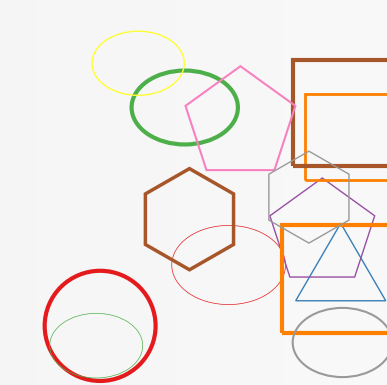[{"shape": "circle", "thickness": 3, "radius": 0.72, "center": [0.258, 0.154]}, {"shape": "oval", "thickness": 0.5, "radius": 0.73, "center": [0.59, 0.312]}, {"shape": "triangle", "thickness": 1, "radius": 0.67, "center": [0.879, 0.286]}, {"shape": "oval", "thickness": 0.5, "radius": 0.6, "center": [0.248, 0.102]}, {"shape": "oval", "thickness": 3, "radius": 0.69, "center": [0.477, 0.721]}, {"shape": "pentagon", "thickness": 1, "radius": 0.71, "center": [0.832, 0.395]}, {"shape": "square", "thickness": 3, "radius": 0.69, "center": [0.866, 0.275]}, {"shape": "square", "thickness": 2, "radius": 0.56, "center": [0.899, 0.644]}, {"shape": "oval", "thickness": 1, "radius": 0.6, "center": [0.357, 0.836]}, {"shape": "square", "thickness": 3, "radius": 0.68, "center": [0.892, 0.707]}, {"shape": "hexagon", "thickness": 2.5, "radius": 0.66, "center": [0.489, 0.431]}, {"shape": "pentagon", "thickness": 1.5, "radius": 0.75, "center": [0.62, 0.679]}, {"shape": "hexagon", "thickness": 1, "radius": 0.6, "center": [0.797, 0.488]}, {"shape": "oval", "thickness": 1.5, "radius": 0.64, "center": [0.884, 0.11]}]